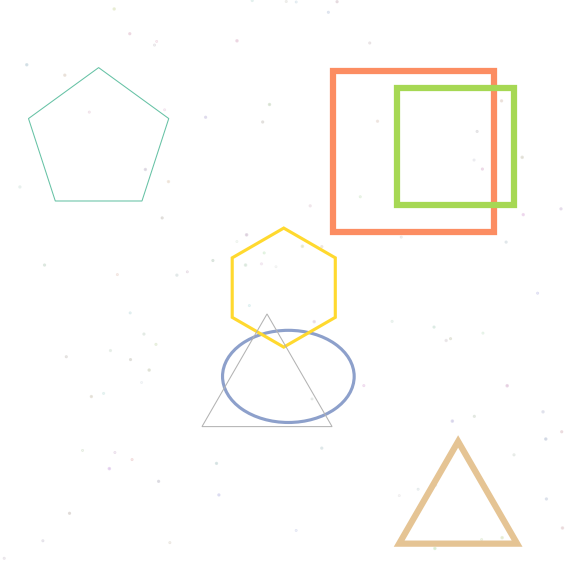[{"shape": "pentagon", "thickness": 0.5, "radius": 0.64, "center": [0.171, 0.754]}, {"shape": "square", "thickness": 3, "radius": 0.7, "center": [0.716, 0.736]}, {"shape": "oval", "thickness": 1.5, "radius": 0.57, "center": [0.499, 0.347]}, {"shape": "square", "thickness": 3, "radius": 0.51, "center": [0.789, 0.746]}, {"shape": "hexagon", "thickness": 1.5, "radius": 0.52, "center": [0.491, 0.501]}, {"shape": "triangle", "thickness": 3, "radius": 0.59, "center": [0.793, 0.117]}, {"shape": "triangle", "thickness": 0.5, "radius": 0.65, "center": [0.462, 0.325]}]